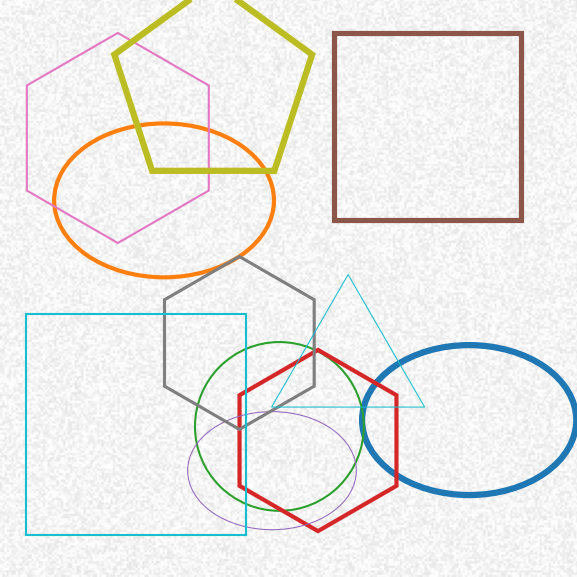[{"shape": "oval", "thickness": 3, "radius": 0.93, "center": [0.812, 0.272]}, {"shape": "oval", "thickness": 2, "radius": 0.95, "center": [0.284, 0.652]}, {"shape": "circle", "thickness": 1, "radius": 0.73, "center": [0.484, 0.261]}, {"shape": "hexagon", "thickness": 2, "radius": 0.78, "center": [0.551, 0.236]}, {"shape": "oval", "thickness": 0.5, "radius": 0.73, "center": [0.471, 0.184]}, {"shape": "square", "thickness": 2.5, "radius": 0.81, "center": [0.741, 0.78]}, {"shape": "hexagon", "thickness": 1, "radius": 0.91, "center": [0.204, 0.76]}, {"shape": "hexagon", "thickness": 1.5, "radius": 0.75, "center": [0.414, 0.405]}, {"shape": "pentagon", "thickness": 3, "radius": 0.9, "center": [0.369, 0.849]}, {"shape": "triangle", "thickness": 0.5, "radius": 0.76, "center": [0.603, 0.371]}, {"shape": "square", "thickness": 1, "radius": 0.95, "center": [0.235, 0.264]}]